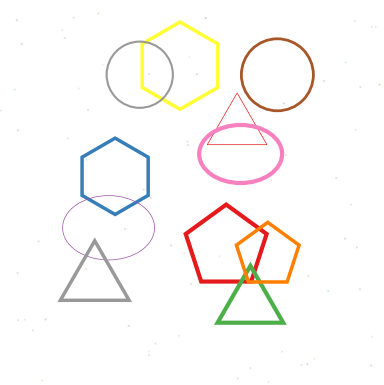[{"shape": "triangle", "thickness": 0.5, "radius": 0.45, "center": [0.616, 0.669]}, {"shape": "pentagon", "thickness": 3, "radius": 0.55, "center": [0.587, 0.358]}, {"shape": "hexagon", "thickness": 2.5, "radius": 0.5, "center": [0.299, 0.542]}, {"shape": "triangle", "thickness": 3, "radius": 0.49, "center": [0.65, 0.211]}, {"shape": "oval", "thickness": 0.5, "radius": 0.6, "center": [0.282, 0.408]}, {"shape": "pentagon", "thickness": 2.5, "radius": 0.43, "center": [0.695, 0.337]}, {"shape": "hexagon", "thickness": 2.5, "radius": 0.57, "center": [0.468, 0.829]}, {"shape": "circle", "thickness": 2, "radius": 0.47, "center": [0.72, 0.806]}, {"shape": "oval", "thickness": 3, "radius": 0.54, "center": [0.625, 0.6]}, {"shape": "circle", "thickness": 1.5, "radius": 0.43, "center": [0.363, 0.806]}, {"shape": "triangle", "thickness": 2.5, "radius": 0.52, "center": [0.246, 0.272]}]